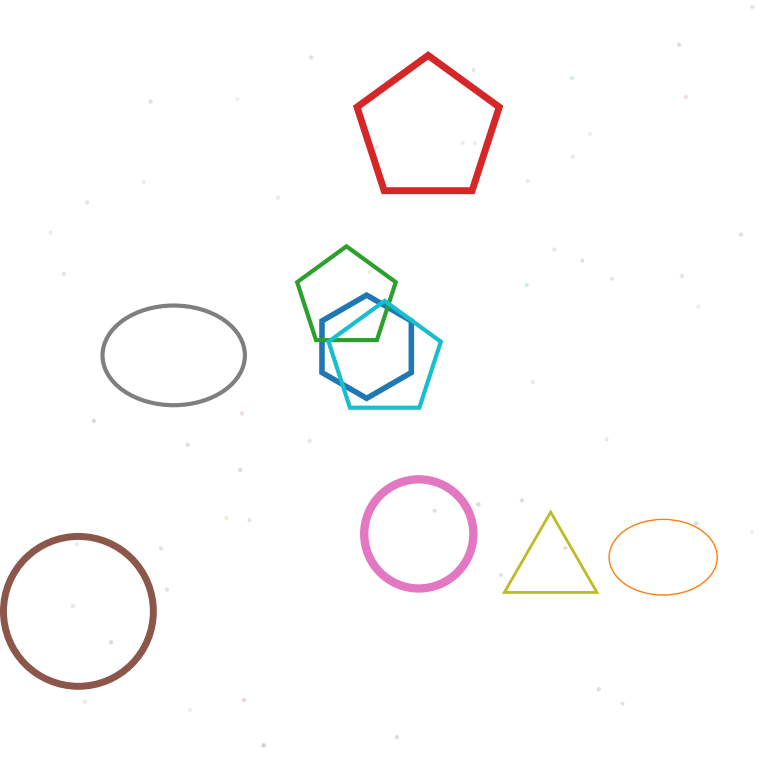[{"shape": "hexagon", "thickness": 2, "radius": 0.34, "center": [0.476, 0.55]}, {"shape": "oval", "thickness": 0.5, "radius": 0.35, "center": [0.861, 0.276]}, {"shape": "pentagon", "thickness": 1.5, "radius": 0.34, "center": [0.45, 0.613]}, {"shape": "pentagon", "thickness": 2.5, "radius": 0.49, "center": [0.556, 0.831]}, {"shape": "circle", "thickness": 2.5, "radius": 0.49, "center": [0.102, 0.206]}, {"shape": "circle", "thickness": 3, "radius": 0.35, "center": [0.544, 0.307]}, {"shape": "oval", "thickness": 1.5, "radius": 0.46, "center": [0.226, 0.538]}, {"shape": "triangle", "thickness": 1, "radius": 0.35, "center": [0.715, 0.265]}, {"shape": "pentagon", "thickness": 1.5, "radius": 0.38, "center": [0.5, 0.533]}]